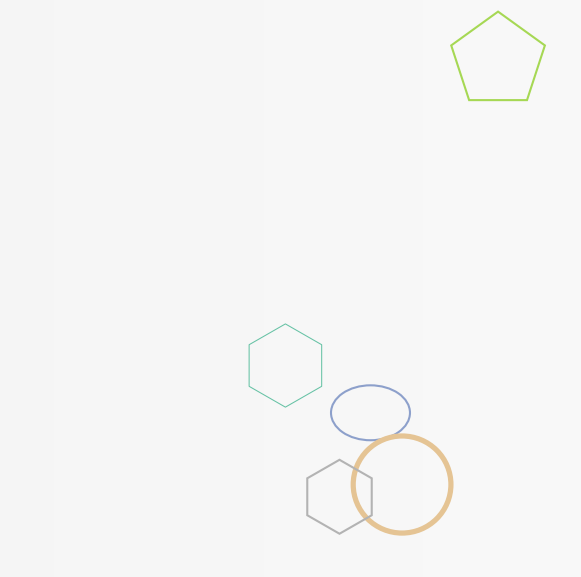[{"shape": "hexagon", "thickness": 0.5, "radius": 0.36, "center": [0.491, 0.366]}, {"shape": "oval", "thickness": 1, "radius": 0.34, "center": [0.637, 0.284]}, {"shape": "pentagon", "thickness": 1, "radius": 0.42, "center": [0.857, 0.894]}, {"shape": "circle", "thickness": 2.5, "radius": 0.42, "center": [0.692, 0.16]}, {"shape": "hexagon", "thickness": 1, "radius": 0.32, "center": [0.584, 0.139]}]